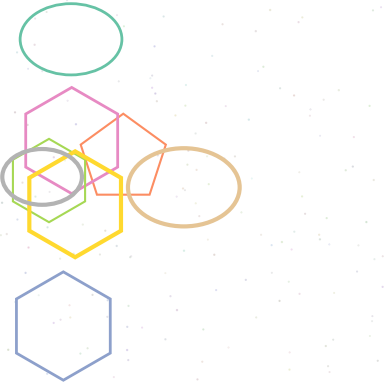[{"shape": "oval", "thickness": 2, "radius": 0.66, "center": [0.184, 0.898]}, {"shape": "pentagon", "thickness": 1.5, "radius": 0.58, "center": [0.32, 0.588]}, {"shape": "hexagon", "thickness": 2, "radius": 0.7, "center": [0.165, 0.153]}, {"shape": "hexagon", "thickness": 2, "radius": 0.69, "center": [0.186, 0.635]}, {"shape": "hexagon", "thickness": 1.5, "radius": 0.54, "center": [0.127, 0.531]}, {"shape": "hexagon", "thickness": 3, "radius": 0.69, "center": [0.195, 0.469]}, {"shape": "oval", "thickness": 3, "radius": 0.73, "center": [0.477, 0.513]}, {"shape": "oval", "thickness": 3, "radius": 0.52, "center": [0.109, 0.541]}]